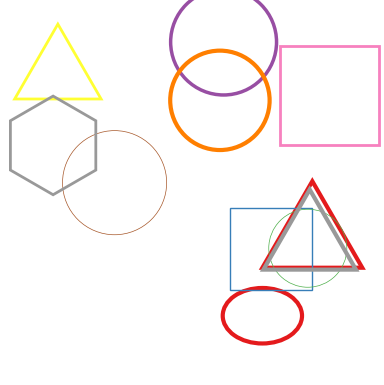[{"shape": "triangle", "thickness": 3, "radius": 0.75, "center": [0.811, 0.379]}, {"shape": "oval", "thickness": 3, "radius": 0.51, "center": [0.681, 0.18]}, {"shape": "square", "thickness": 1, "radius": 0.53, "center": [0.703, 0.353]}, {"shape": "circle", "thickness": 0.5, "radius": 0.51, "center": [0.799, 0.355]}, {"shape": "circle", "thickness": 2.5, "radius": 0.69, "center": [0.581, 0.891]}, {"shape": "circle", "thickness": 3, "radius": 0.65, "center": [0.571, 0.739]}, {"shape": "triangle", "thickness": 2, "radius": 0.65, "center": [0.15, 0.808]}, {"shape": "circle", "thickness": 0.5, "radius": 0.68, "center": [0.298, 0.526]}, {"shape": "square", "thickness": 2, "radius": 0.64, "center": [0.856, 0.752]}, {"shape": "triangle", "thickness": 3, "radius": 0.69, "center": [0.804, 0.369]}, {"shape": "hexagon", "thickness": 2, "radius": 0.64, "center": [0.138, 0.622]}]